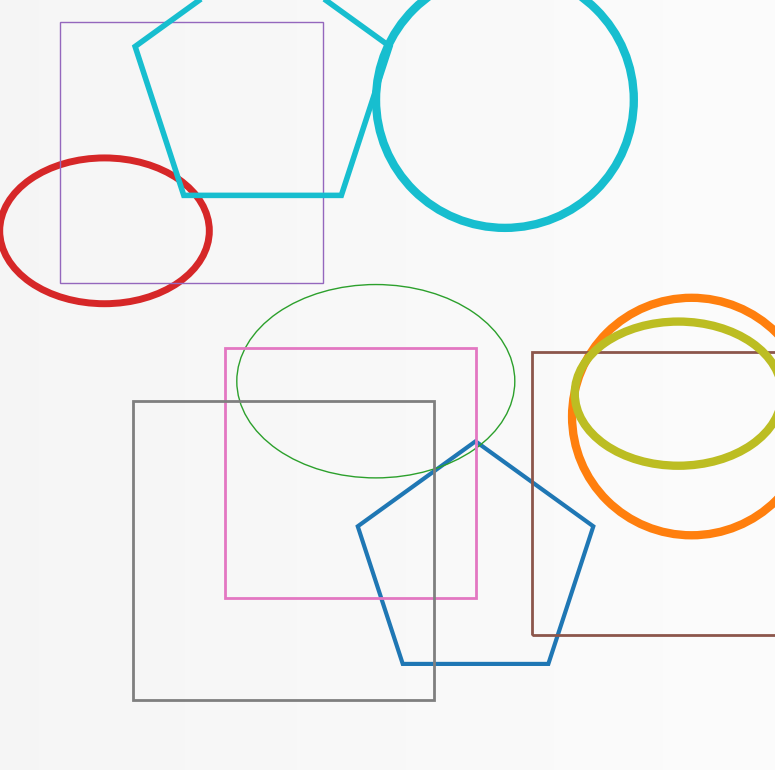[{"shape": "pentagon", "thickness": 1.5, "radius": 0.8, "center": [0.614, 0.267]}, {"shape": "circle", "thickness": 3, "radius": 0.77, "center": [0.892, 0.459]}, {"shape": "oval", "thickness": 0.5, "radius": 0.9, "center": [0.485, 0.505]}, {"shape": "oval", "thickness": 2.5, "radius": 0.68, "center": [0.135, 0.7]}, {"shape": "square", "thickness": 0.5, "radius": 0.85, "center": [0.247, 0.802]}, {"shape": "square", "thickness": 1, "radius": 0.92, "center": [0.871, 0.359]}, {"shape": "square", "thickness": 1, "radius": 0.81, "center": [0.452, 0.386]}, {"shape": "square", "thickness": 1, "radius": 0.97, "center": [0.366, 0.285]}, {"shape": "oval", "thickness": 3, "radius": 0.67, "center": [0.875, 0.489]}, {"shape": "pentagon", "thickness": 2, "radius": 0.86, "center": [0.339, 0.886]}, {"shape": "circle", "thickness": 3, "radius": 0.83, "center": [0.652, 0.87]}]